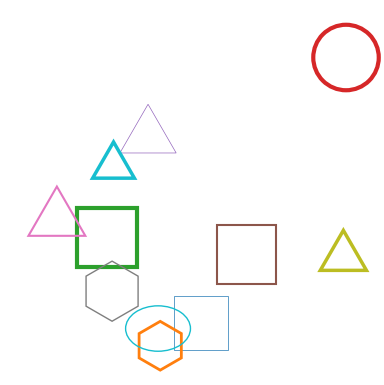[{"shape": "square", "thickness": 0.5, "radius": 0.35, "center": [0.523, 0.16]}, {"shape": "hexagon", "thickness": 2, "radius": 0.32, "center": [0.416, 0.102]}, {"shape": "square", "thickness": 3, "radius": 0.39, "center": [0.278, 0.383]}, {"shape": "circle", "thickness": 3, "radius": 0.43, "center": [0.899, 0.851]}, {"shape": "triangle", "thickness": 0.5, "radius": 0.42, "center": [0.385, 0.645]}, {"shape": "square", "thickness": 1.5, "radius": 0.38, "center": [0.64, 0.339]}, {"shape": "triangle", "thickness": 1.5, "radius": 0.43, "center": [0.148, 0.43]}, {"shape": "hexagon", "thickness": 1, "radius": 0.39, "center": [0.291, 0.244]}, {"shape": "triangle", "thickness": 2.5, "radius": 0.35, "center": [0.892, 0.332]}, {"shape": "triangle", "thickness": 2.5, "radius": 0.31, "center": [0.295, 0.569]}, {"shape": "oval", "thickness": 1, "radius": 0.42, "center": [0.41, 0.147]}]